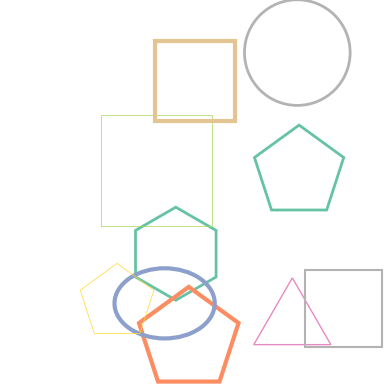[{"shape": "pentagon", "thickness": 2, "radius": 0.61, "center": [0.777, 0.553]}, {"shape": "hexagon", "thickness": 2, "radius": 0.6, "center": [0.457, 0.341]}, {"shape": "pentagon", "thickness": 3, "radius": 0.68, "center": [0.49, 0.119]}, {"shape": "oval", "thickness": 3, "radius": 0.65, "center": [0.428, 0.212]}, {"shape": "triangle", "thickness": 1, "radius": 0.58, "center": [0.759, 0.163]}, {"shape": "square", "thickness": 0.5, "radius": 0.72, "center": [0.406, 0.556]}, {"shape": "pentagon", "thickness": 0.5, "radius": 0.5, "center": [0.304, 0.215]}, {"shape": "square", "thickness": 3, "radius": 0.52, "center": [0.507, 0.79]}, {"shape": "circle", "thickness": 2, "radius": 0.69, "center": [0.772, 0.863]}, {"shape": "square", "thickness": 1.5, "radius": 0.5, "center": [0.893, 0.199]}]